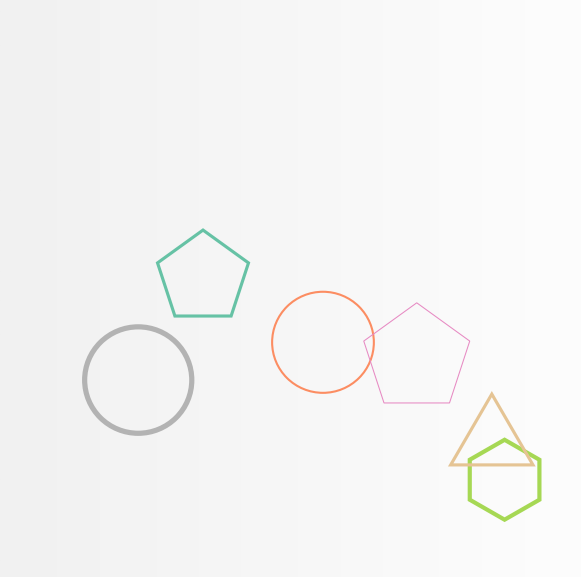[{"shape": "pentagon", "thickness": 1.5, "radius": 0.41, "center": [0.349, 0.518]}, {"shape": "circle", "thickness": 1, "radius": 0.44, "center": [0.556, 0.406]}, {"shape": "pentagon", "thickness": 0.5, "radius": 0.48, "center": [0.717, 0.379]}, {"shape": "hexagon", "thickness": 2, "radius": 0.35, "center": [0.868, 0.168]}, {"shape": "triangle", "thickness": 1.5, "radius": 0.41, "center": [0.846, 0.235]}, {"shape": "circle", "thickness": 2.5, "radius": 0.46, "center": [0.238, 0.341]}]